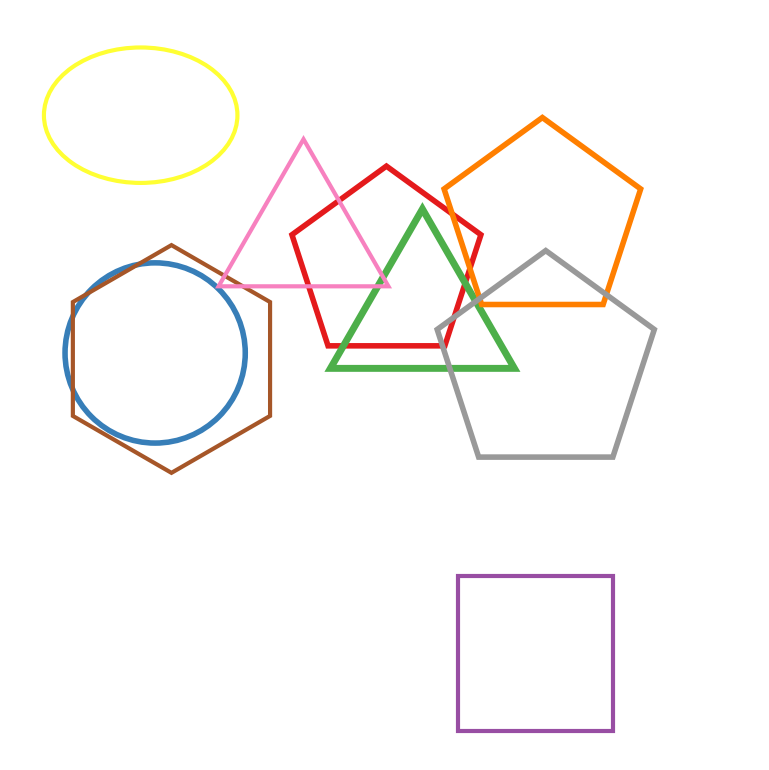[{"shape": "pentagon", "thickness": 2, "radius": 0.65, "center": [0.502, 0.655]}, {"shape": "circle", "thickness": 2, "radius": 0.59, "center": [0.201, 0.542]}, {"shape": "triangle", "thickness": 2.5, "radius": 0.69, "center": [0.549, 0.591]}, {"shape": "square", "thickness": 1.5, "radius": 0.5, "center": [0.695, 0.151]}, {"shape": "pentagon", "thickness": 2, "radius": 0.67, "center": [0.704, 0.713]}, {"shape": "oval", "thickness": 1.5, "radius": 0.63, "center": [0.183, 0.85]}, {"shape": "hexagon", "thickness": 1.5, "radius": 0.74, "center": [0.223, 0.534]}, {"shape": "triangle", "thickness": 1.5, "radius": 0.64, "center": [0.394, 0.692]}, {"shape": "pentagon", "thickness": 2, "radius": 0.74, "center": [0.709, 0.526]}]